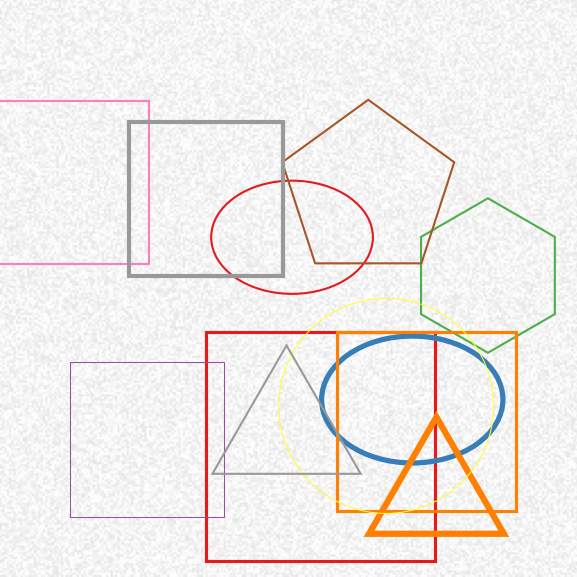[{"shape": "oval", "thickness": 1, "radius": 0.7, "center": [0.506, 0.588]}, {"shape": "square", "thickness": 1.5, "radius": 0.99, "center": [0.555, 0.225]}, {"shape": "oval", "thickness": 2.5, "radius": 0.78, "center": [0.714, 0.307]}, {"shape": "hexagon", "thickness": 1, "radius": 0.67, "center": [0.845, 0.522]}, {"shape": "square", "thickness": 0.5, "radius": 0.67, "center": [0.255, 0.238]}, {"shape": "triangle", "thickness": 3, "radius": 0.67, "center": [0.756, 0.142]}, {"shape": "square", "thickness": 1.5, "radius": 0.78, "center": [0.738, 0.269]}, {"shape": "circle", "thickness": 0.5, "radius": 0.93, "center": [0.669, 0.296]}, {"shape": "pentagon", "thickness": 1, "radius": 0.78, "center": [0.638, 0.67]}, {"shape": "square", "thickness": 1, "radius": 0.7, "center": [0.116, 0.683]}, {"shape": "square", "thickness": 2, "radius": 0.67, "center": [0.356, 0.654]}, {"shape": "triangle", "thickness": 1, "radius": 0.74, "center": [0.496, 0.253]}]